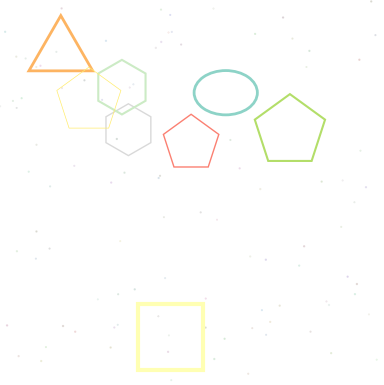[{"shape": "oval", "thickness": 2, "radius": 0.41, "center": [0.586, 0.759]}, {"shape": "square", "thickness": 3, "radius": 0.43, "center": [0.443, 0.125]}, {"shape": "pentagon", "thickness": 1, "radius": 0.38, "center": [0.496, 0.627]}, {"shape": "triangle", "thickness": 2, "radius": 0.48, "center": [0.158, 0.864]}, {"shape": "pentagon", "thickness": 1.5, "radius": 0.48, "center": [0.753, 0.66]}, {"shape": "hexagon", "thickness": 1, "radius": 0.34, "center": [0.334, 0.663]}, {"shape": "hexagon", "thickness": 1.5, "radius": 0.35, "center": [0.317, 0.774]}, {"shape": "pentagon", "thickness": 0.5, "radius": 0.44, "center": [0.231, 0.738]}]